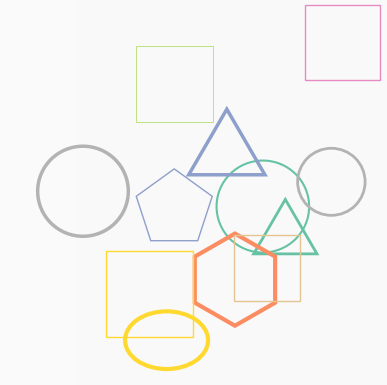[{"shape": "triangle", "thickness": 2, "radius": 0.47, "center": [0.736, 0.388]}, {"shape": "circle", "thickness": 1.5, "radius": 0.6, "center": [0.678, 0.464]}, {"shape": "hexagon", "thickness": 3, "radius": 0.6, "center": [0.606, 0.274]}, {"shape": "pentagon", "thickness": 1, "radius": 0.52, "center": [0.45, 0.458]}, {"shape": "triangle", "thickness": 2.5, "radius": 0.57, "center": [0.585, 0.603]}, {"shape": "square", "thickness": 1, "radius": 0.49, "center": [0.884, 0.889]}, {"shape": "square", "thickness": 0.5, "radius": 0.49, "center": [0.45, 0.782]}, {"shape": "oval", "thickness": 3, "radius": 0.54, "center": [0.43, 0.116]}, {"shape": "square", "thickness": 1, "radius": 0.56, "center": [0.386, 0.236]}, {"shape": "square", "thickness": 1, "radius": 0.43, "center": [0.688, 0.305]}, {"shape": "circle", "thickness": 2.5, "radius": 0.58, "center": [0.214, 0.503]}, {"shape": "circle", "thickness": 2, "radius": 0.44, "center": [0.855, 0.528]}]